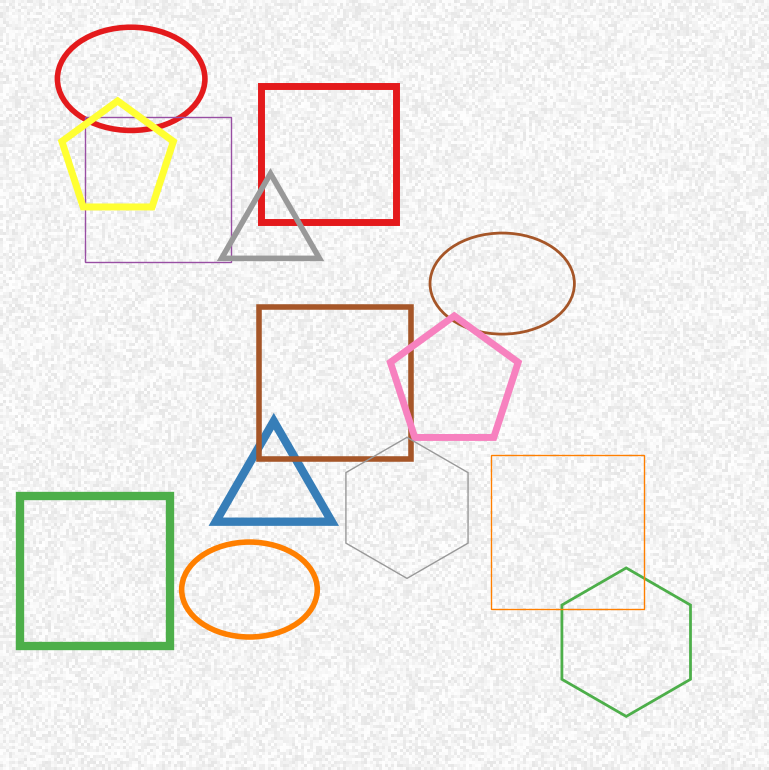[{"shape": "oval", "thickness": 2, "radius": 0.48, "center": [0.17, 0.898]}, {"shape": "square", "thickness": 2.5, "radius": 0.44, "center": [0.427, 0.8]}, {"shape": "triangle", "thickness": 3, "radius": 0.43, "center": [0.356, 0.366]}, {"shape": "hexagon", "thickness": 1, "radius": 0.48, "center": [0.813, 0.166]}, {"shape": "square", "thickness": 3, "radius": 0.49, "center": [0.123, 0.258]}, {"shape": "square", "thickness": 0.5, "radius": 0.47, "center": [0.205, 0.754]}, {"shape": "square", "thickness": 0.5, "radius": 0.5, "center": [0.737, 0.309]}, {"shape": "oval", "thickness": 2, "radius": 0.44, "center": [0.324, 0.234]}, {"shape": "pentagon", "thickness": 2.5, "radius": 0.38, "center": [0.153, 0.793]}, {"shape": "oval", "thickness": 1, "radius": 0.47, "center": [0.652, 0.632]}, {"shape": "square", "thickness": 2, "radius": 0.49, "center": [0.436, 0.502]}, {"shape": "pentagon", "thickness": 2.5, "radius": 0.44, "center": [0.59, 0.502]}, {"shape": "triangle", "thickness": 2, "radius": 0.37, "center": [0.351, 0.701]}, {"shape": "hexagon", "thickness": 0.5, "radius": 0.46, "center": [0.529, 0.34]}]